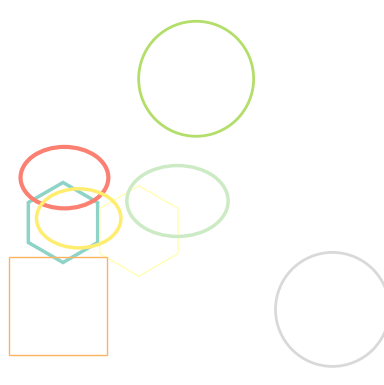[{"shape": "hexagon", "thickness": 2.5, "radius": 0.52, "center": [0.164, 0.422]}, {"shape": "hexagon", "thickness": 1, "radius": 0.59, "center": [0.361, 0.4]}, {"shape": "oval", "thickness": 3, "radius": 0.57, "center": [0.167, 0.539]}, {"shape": "square", "thickness": 1, "radius": 0.64, "center": [0.152, 0.204]}, {"shape": "circle", "thickness": 2, "radius": 0.75, "center": [0.509, 0.795]}, {"shape": "circle", "thickness": 2, "radius": 0.74, "center": [0.864, 0.196]}, {"shape": "oval", "thickness": 2.5, "radius": 0.66, "center": [0.461, 0.478]}, {"shape": "oval", "thickness": 2.5, "radius": 0.55, "center": [0.204, 0.433]}]